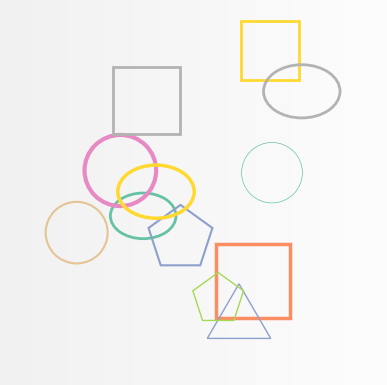[{"shape": "oval", "thickness": 2, "radius": 0.42, "center": [0.37, 0.439]}, {"shape": "circle", "thickness": 0.5, "radius": 0.39, "center": [0.702, 0.551]}, {"shape": "square", "thickness": 2.5, "radius": 0.48, "center": [0.653, 0.271]}, {"shape": "pentagon", "thickness": 1.5, "radius": 0.43, "center": [0.466, 0.381]}, {"shape": "triangle", "thickness": 1, "radius": 0.47, "center": [0.617, 0.168]}, {"shape": "circle", "thickness": 3, "radius": 0.46, "center": [0.311, 0.557]}, {"shape": "pentagon", "thickness": 1, "radius": 0.34, "center": [0.563, 0.223]}, {"shape": "oval", "thickness": 2.5, "radius": 0.49, "center": [0.403, 0.502]}, {"shape": "square", "thickness": 2, "radius": 0.38, "center": [0.697, 0.869]}, {"shape": "circle", "thickness": 1.5, "radius": 0.4, "center": [0.198, 0.396]}, {"shape": "square", "thickness": 2, "radius": 0.44, "center": [0.378, 0.74]}, {"shape": "oval", "thickness": 2, "radius": 0.49, "center": [0.779, 0.763]}]